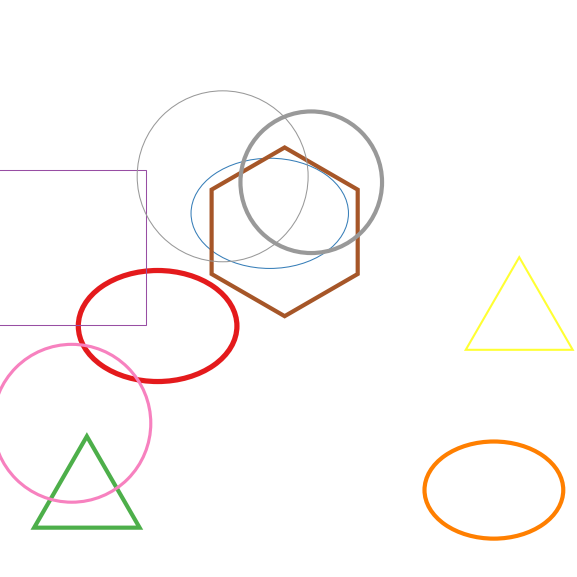[{"shape": "oval", "thickness": 2.5, "radius": 0.69, "center": [0.273, 0.435]}, {"shape": "oval", "thickness": 0.5, "radius": 0.68, "center": [0.467, 0.63]}, {"shape": "triangle", "thickness": 2, "radius": 0.53, "center": [0.15, 0.138]}, {"shape": "square", "thickness": 0.5, "radius": 0.67, "center": [0.119, 0.57]}, {"shape": "oval", "thickness": 2, "radius": 0.6, "center": [0.855, 0.151]}, {"shape": "triangle", "thickness": 1, "radius": 0.53, "center": [0.899, 0.447]}, {"shape": "hexagon", "thickness": 2, "radius": 0.73, "center": [0.493, 0.598]}, {"shape": "circle", "thickness": 1.5, "radius": 0.68, "center": [0.124, 0.266]}, {"shape": "circle", "thickness": 0.5, "radius": 0.74, "center": [0.386, 0.694]}, {"shape": "circle", "thickness": 2, "radius": 0.61, "center": [0.539, 0.684]}]